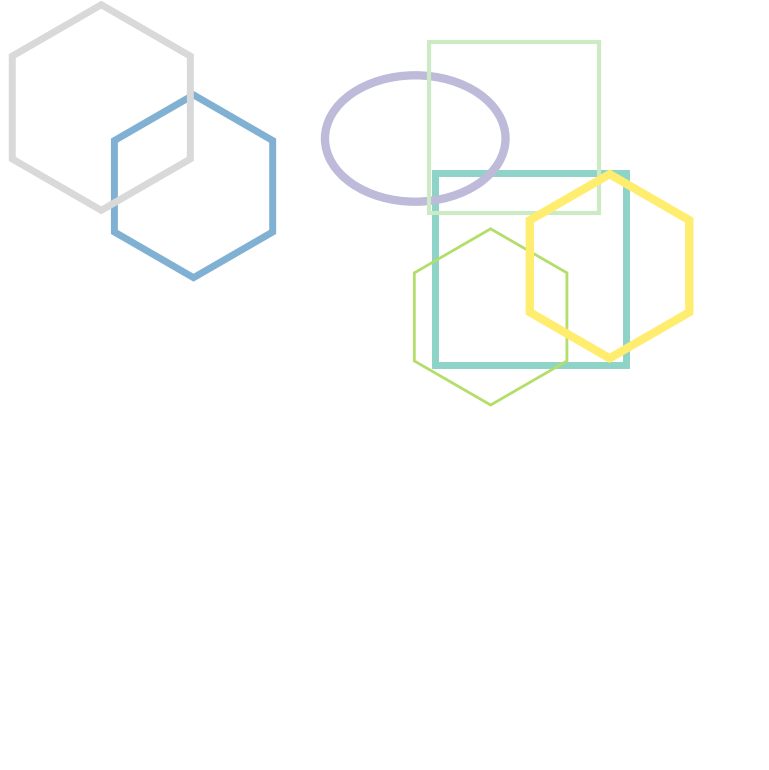[{"shape": "square", "thickness": 2.5, "radius": 0.62, "center": [0.689, 0.65]}, {"shape": "oval", "thickness": 3, "radius": 0.59, "center": [0.539, 0.82]}, {"shape": "hexagon", "thickness": 2.5, "radius": 0.59, "center": [0.251, 0.758]}, {"shape": "hexagon", "thickness": 1, "radius": 0.57, "center": [0.637, 0.588]}, {"shape": "hexagon", "thickness": 2.5, "radius": 0.67, "center": [0.132, 0.86]}, {"shape": "square", "thickness": 1.5, "radius": 0.55, "center": [0.667, 0.834]}, {"shape": "hexagon", "thickness": 3, "radius": 0.6, "center": [0.792, 0.654]}]